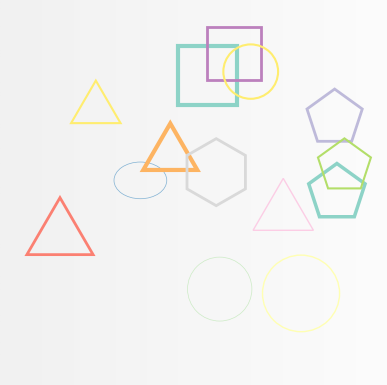[{"shape": "pentagon", "thickness": 2.5, "radius": 0.38, "center": [0.869, 0.499]}, {"shape": "square", "thickness": 3, "radius": 0.38, "center": [0.536, 0.804]}, {"shape": "circle", "thickness": 1, "radius": 0.5, "center": [0.777, 0.238]}, {"shape": "pentagon", "thickness": 2, "radius": 0.38, "center": [0.864, 0.694]}, {"shape": "triangle", "thickness": 2, "radius": 0.49, "center": [0.155, 0.388]}, {"shape": "oval", "thickness": 0.5, "radius": 0.34, "center": [0.362, 0.531]}, {"shape": "triangle", "thickness": 3, "radius": 0.4, "center": [0.439, 0.599]}, {"shape": "pentagon", "thickness": 1.5, "radius": 0.36, "center": [0.889, 0.569]}, {"shape": "triangle", "thickness": 1, "radius": 0.45, "center": [0.731, 0.447]}, {"shape": "hexagon", "thickness": 2, "radius": 0.44, "center": [0.558, 0.553]}, {"shape": "square", "thickness": 2, "radius": 0.34, "center": [0.604, 0.861]}, {"shape": "circle", "thickness": 0.5, "radius": 0.42, "center": [0.567, 0.249]}, {"shape": "triangle", "thickness": 1.5, "radius": 0.37, "center": [0.247, 0.717]}, {"shape": "circle", "thickness": 1.5, "radius": 0.35, "center": [0.647, 0.814]}]